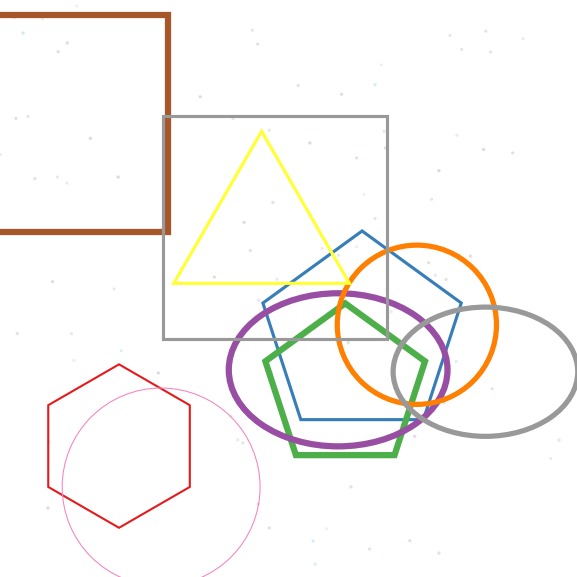[{"shape": "hexagon", "thickness": 1, "radius": 0.71, "center": [0.206, 0.227]}, {"shape": "pentagon", "thickness": 1.5, "radius": 0.9, "center": [0.627, 0.419]}, {"shape": "pentagon", "thickness": 3, "radius": 0.73, "center": [0.598, 0.329]}, {"shape": "oval", "thickness": 3, "radius": 0.95, "center": [0.586, 0.359]}, {"shape": "circle", "thickness": 2.5, "radius": 0.69, "center": [0.722, 0.437]}, {"shape": "triangle", "thickness": 1.5, "radius": 0.88, "center": [0.453, 0.596]}, {"shape": "square", "thickness": 3, "radius": 0.94, "center": [0.102, 0.785]}, {"shape": "circle", "thickness": 0.5, "radius": 0.86, "center": [0.279, 0.156]}, {"shape": "square", "thickness": 1.5, "radius": 0.97, "center": [0.476, 0.605]}, {"shape": "oval", "thickness": 2.5, "radius": 0.8, "center": [0.841, 0.355]}]